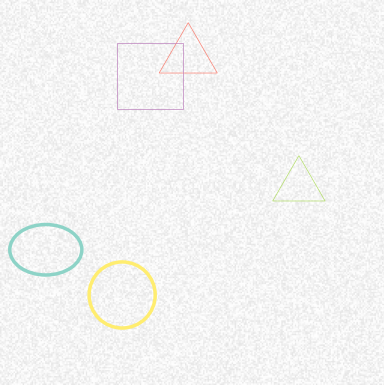[{"shape": "oval", "thickness": 2.5, "radius": 0.47, "center": [0.119, 0.351]}, {"shape": "triangle", "thickness": 0.5, "radius": 0.44, "center": [0.489, 0.854]}, {"shape": "triangle", "thickness": 0.5, "radius": 0.39, "center": [0.776, 0.517]}, {"shape": "square", "thickness": 0.5, "radius": 0.43, "center": [0.39, 0.802]}, {"shape": "circle", "thickness": 2.5, "radius": 0.43, "center": [0.317, 0.234]}]